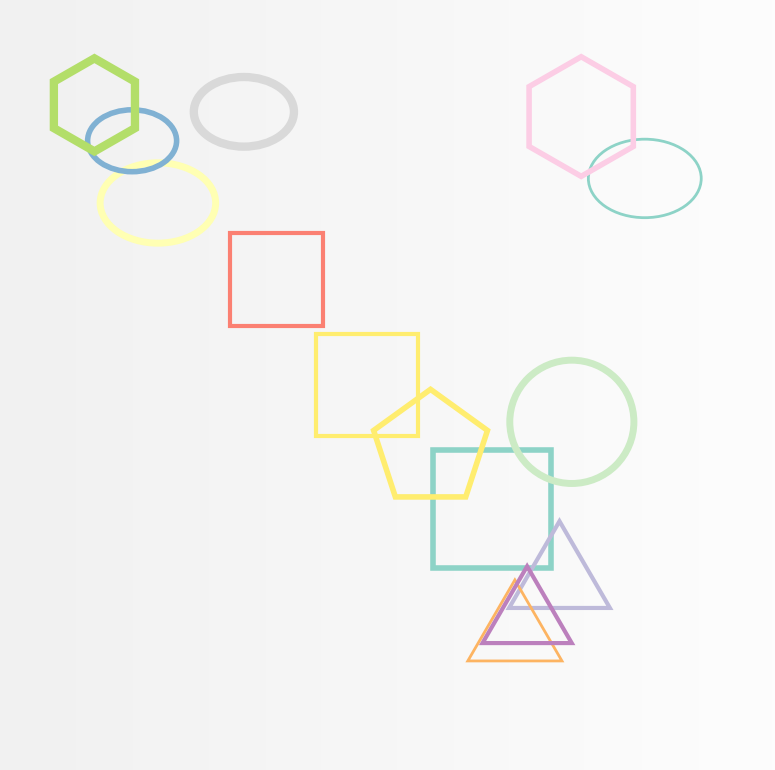[{"shape": "oval", "thickness": 1, "radius": 0.36, "center": [0.832, 0.768]}, {"shape": "square", "thickness": 2, "radius": 0.38, "center": [0.635, 0.339]}, {"shape": "oval", "thickness": 2.5, "radius": 0.37, "center": [0.204, 0.736]}, {"shape": "triangle", "thickness": 1.5, "radius": 0.38, "center": [0.722, 0.248]}, {"shape": "square", "thickness": 1.5, "radius": 0.3, "center": [0.357, 0.637]}, {"shape": "oval", "thickness": 2, "radius": 0.29, "center": [0.17, 0.817]}, {"shape": "triangle", "thickness": 1, "radius": 0.35, "center": [0.664, 0.177]}, {"shape": "hexagon", "thickness": 3, "radius": 0.3, "center": [0.122, 0.864]}, {"shape": "hexagon", "thickness": 2, "radius": 0.39, "center": [0.75, 0.849]}, {"shape": "oval", "thickness": 3, "radius": 0.32, "center": [0.315, 0.855]}, {"shape": "triangle", "thickness": 1.5, "radius": 0.33, "center": [0.68, 0.198]}, {"shape": "circle", "thickness": 2.5, "radius": 0.4, "center": [0.738, 0.452]}, {"shape": "pentagon", "thickness": 2, "radius": 0.39, "center": [0.556, 0.417]}, {"shape": "square", "thickness": 1.5, "radius": 0.33, "center": [0.473, 0.5]}]